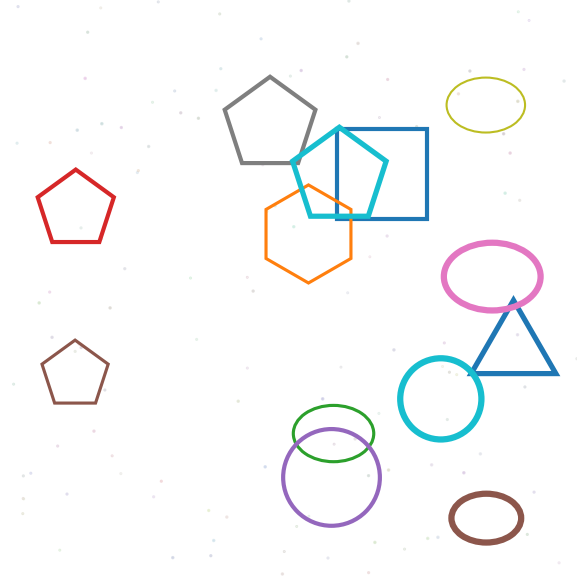[{"shape": "square", "thickness": 2, "radius": 0.39, "center": [0.661, 0.698]}, {"shape": "triangle", "thickness": 2.5, "radius": 0.42, "center": [0.889, 0.395]}, {"shape": "hexagon", "thickness": 1.5, "radius": 0.42, "center": [0.534, 0.594]}, {"shape": "oval", "thickness": 1.5, "radius": 0.35, "center": [0.578, 0.248]}, {"shape": "pentagon", "thickness": 2, "radius": 0.35, "center": [0.131, 0.636]}, {"shape": "circle", "thickness": 2, "radius": 0.42, "center": [0.574, 0.172]}, {"shape": "oval", "thickness": 3, "radius": 0.3, "center": [0.842, 0.102]}, {"shape": "pentagon", "thickness": 1.5, "radius": 0.3, "center": [0.13, 0.35]}, {"shape": "oval", "thickness": 3, "radius": 0.42, "center": [0.852, 0.52]}, {"shape": "pentagon", "thickness": 2, "radius": 0.41, "center": [0.468, 0.784]}, {"shape": "oval", "thickness": 1, "radius": 0.34, "center": [0.841, 0.817]}, {"shape": "pentagon", "thickness": 2.5, "radius": 0.43, "center": [0.588, 0.694]}, {"shape": "circle", "thickness": 3, "radius": 0.35, "center": [0.763, 0.308]}]